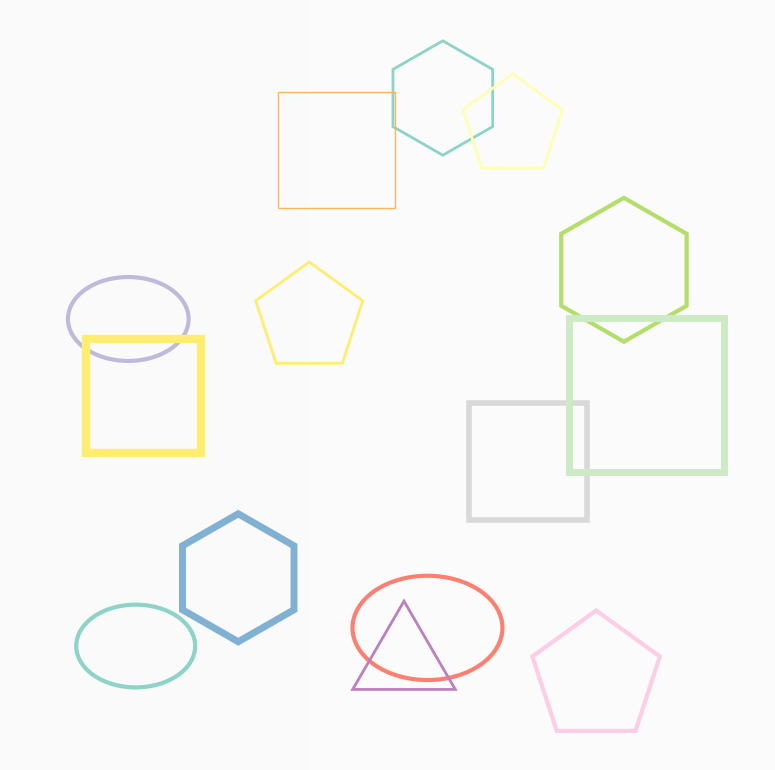[{"shape": "hexagon", "thickness": 1, "radius": 0.37, "center": [0.571, 0.873]}, {"shape": "oval", "thickness": 1.5, "radius": 0.38, "center": [0.175, 0.161]}, {"shape": "pentagon", "thickness": 1, "radius": 0.34, "center": [0.662, 0.837]}, {"shape": "oval", "thickness": 1.5, "radius": 0.39, "center": [0.166, 0.586]}, {"shape": "oval", "thickness": 1.5, "radius": 0.48, "center": [0.552, 0.185]}, {"shape": "hexagon", "thickness": 2.5, "radius": 0.42, "center": [0.307, 0.25]}, {"shape": "square", "thickness": 0.5, "radius": 0.38, "center": [0.434, 0.805]}, {"shape": "hexagon", "thickness": 1.5, "radius": 0.47, "center": [0.805, 0.65]}, {"shape": "pentagon", "thickness": 1.5, "radius": 0.43, "center": [0.769, 0.121]}, {"shape": "square", "thickness": 2, "radius": 0.38, "center": [0.681, 0.401]}, {"shape": "triangle", "thickness": 1, "radius": 0.38, "center": [0.521, 0.143]}, {"shape": "square", "thickness": 2.5, "radius": 0.5, "center": [0.834, 0.487]}, {"shape": "square", "thickness": 3, "radius": 0.37, "center": [0.186, 0.486]}, {"shape": "pentagon", "thickness": 1, "radius": 0.36, "center": [0.399, 0.587]}]